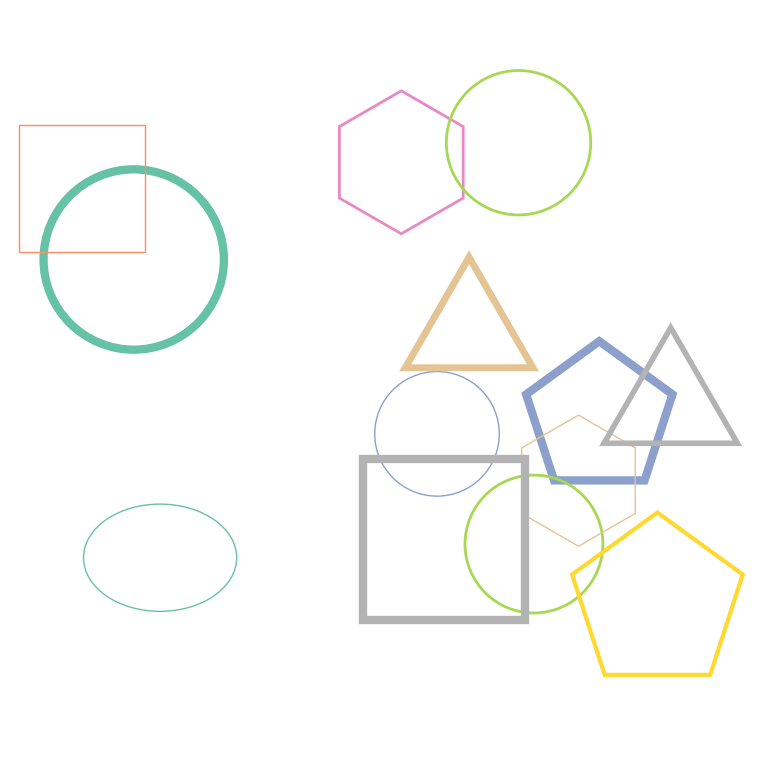[{"shape": "oval", "thickness": 0.5, "radius": 0.5, "center": [0.208, 0.276]}, {"shape": "circle", "thickness": 3, "radius": 0.59, "center": [0.174, 0.663]}, {"shape": "square", "thickness": 0.5, "radius": 0.41, "center": [0.106, 0.755]}, {"shape": "circle", "thickness": 0.5, "radius": 0.4, "center": [0.568, 0.437]}, {"shape": "pentagon", "thickness": 3, "radius": 0.5, "center": [0.778, 0.457]}, {"shape": "hexagon", "thickness": 1, "radius": 0.46, "center": [0.521, 0.789]}, {"shape": "circle", "thickness": 1, "radius": 0.45, "center": [0.693, 0.293]}, {"shape": "circle", "thickness": 1, "radius": 0.47, "center": [0.673, 0.815]}, {"shape": "pentagon", "thickness": 1.5, "radius": 0.58, "center": [0.854, 0.218]}, {"shape": "triangle", "thickness": 2.5, "radius": 0.48, "center": [0.609, 0.57]}, {"shape": "hexagon", "thickness": 0.5, "radius": 0.43, "center": [0.751, 0.376]}, {"shape": "square", "thickness": 3, "radius": 0.52, "center": [0.576, 0.299]}, {"shape": "triangle", "thickness": 2, "radius": 0.5, "center": [0.871, 0.474]}]